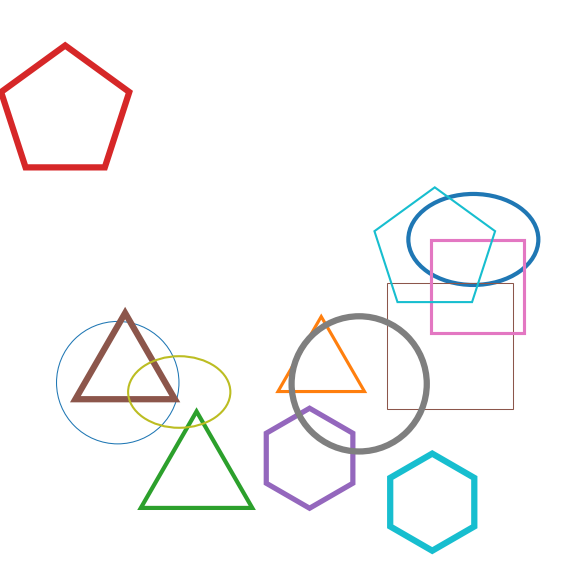[{"shape": "circle", "thickness": 0.5, "radius": 0.53, "center": [0.204, 0.337]}, {"shape": "oval", "thickness": 2, "radius": 0.56, "center": [0.82, 0.584]}, {"shape": "triangle", "thickness": 1.5, "radius": 0.43, "center": [0.556, 0.364]}, {"shape": "triangle", "thickness": 2, "radius": 0.56, "center": [0.34, 0.175]}, {"shape": "pentagon", "thickness": 3, "radius": 0.58, "center": [0.113, 0.804]}, {"shape": "hexagon", "thickness": 2.5, "radius": 0.43, "center": [0.536, 0.206]}, {"shape": "square", "thickness": 0.5, "radius": 0.54, "center": [0.779, 0.4]}, {"shape": "triangle", "thickness": 3, "radius": 0.5, "center": [0.217, 0.358]}, {"shape": "square", "thickness": 1.5, "radius": 0.4, "center": [0.827, 0.503]}, {"shape": "circle", "thickness": 3, "radius": 0.59, "center": [0.622, 0.334]}, {"shape": "oval", "thickness": 1, "radius": 0.44, "center": [0.31, 0.32]}, {"shape": "hexagon", "thickness": 3, "radius": 0.42, "center": [0.748, 0.13]}, {"shape": "pentagon", "thickness": 1, "radius": 0.55, "center": [0.753, 0.565]}]